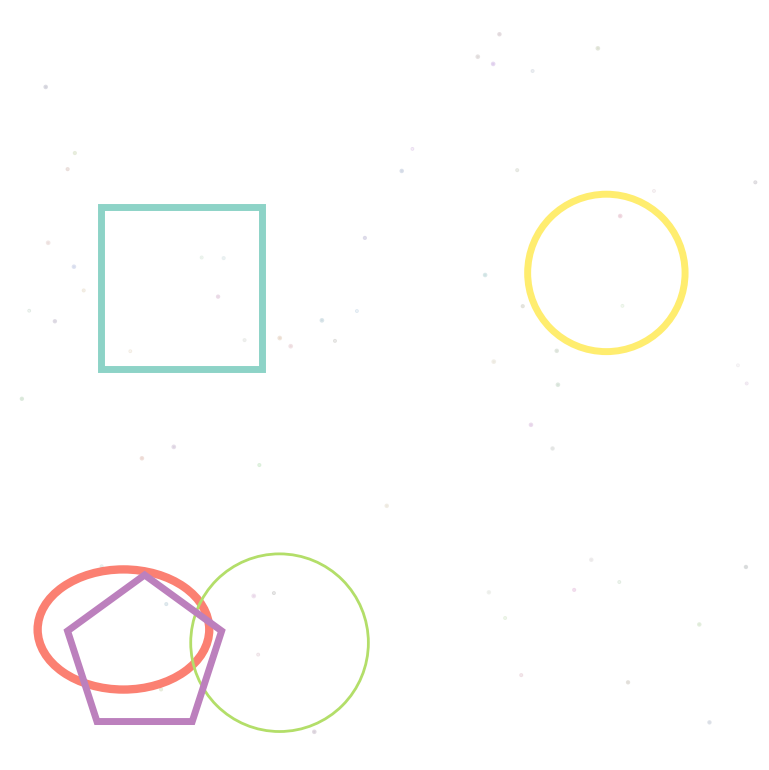[{"shape": "square", "thickness": 2.5, "radius": 0.52, "center": [0.236, 0.626]}, {"shape": "oval", "thickness": 3, "radius": 0.56, "center": [0.16, 0.182]}, {"shape": "circle", "thickness": 1, "radius": 0.58, "center": [0.363, 0.165]}, {"shape": "pentagon", "thickness": 2.5, "radius": 0.53, "center": [0.188, 0.148]}, {"shape": "circle", "thickness": 2.5, "radius": 0.51, "center": [0.787, 0.646]}]